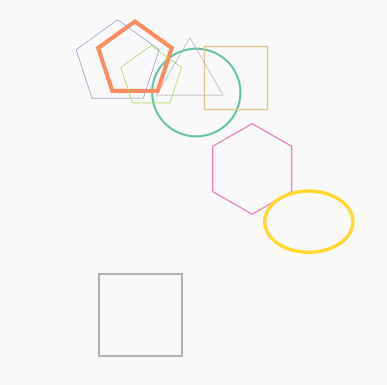[{"shape": "circle", "thickness": 1.5, "radius": 0.57, "center": [0.507, 0.76]}, {"shape": "pentagon", "thickness": 3, "radius": 0.5, "center": [0.348, 0.845]}, {"shape": "pentagon", "thickness": 0.5, "radius": 0.56, "center": [0.304, 0.836]}, {"shape": "hexagon", "thickness": 1, "radius": 0.59, "center": [0.651, 0.561]}, {"shape": "pentagon", "thickness": 0.5, "radius": 0.41, "center": [0.39, 0.799]}, {"shape": "oval", "thickness": 2.5, "radius": 0.57, "center": [0.797, 0.424]}, {"shape": "square", "thickness": 1, "radius": 0.41, "center": [0.608, 0.799]}, {"shape": "triangle", "thickness": 0.5, "radius": 0.5, "center": [0.49, 0.803]}, {"shape": "square", "thickness": 1.5, "radius": 0.53, "center": [0.363, 0.181]}]